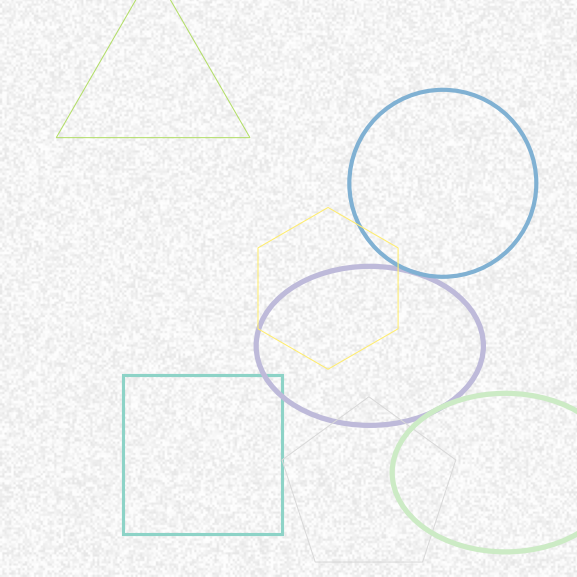[{"shape": "square", "thickness": 1.5, "radius": 0.69, "center": [0.351, 0.212]}, {"shape": "oval", "thickness": 2.5, "radius": 0.98, "center": [0.64, 0.4]}, {"shape": "circle", "thickness": 2, "radius": 0.81, "center": [0.767, 0.682]}, {"shape": "triangle", "thickness": 0.5, "radius": 0.97, "center": [0.265, 0.858]}, {"shape": "pentagon", "thickness": 0.5, "radius": 0.79, "center": [0.639, 0.154]}, {"shape": "oval", "thickness": 2.5, "radius": 0.98, "center": [0.875, 0.181]}, {"shape": "hexagon", "thickness": 0.5, "radius": 0.7, "center": [0.568, 0.5]}]